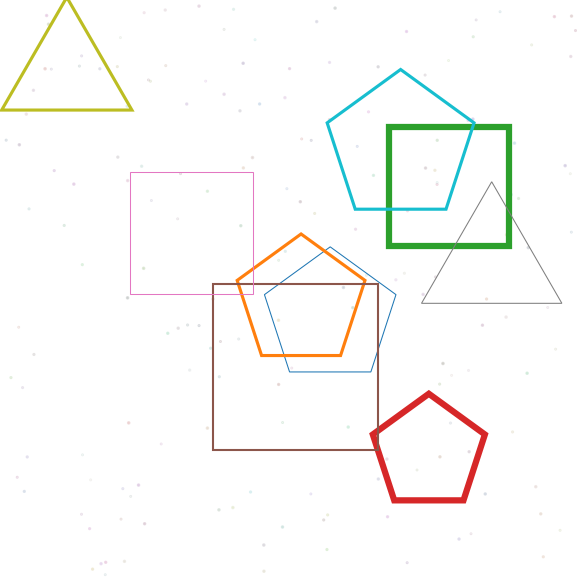[{"shape": "pentagon", "thickness": 0.5, "radius": 0.6, "center": [0.572, 0.452]}, {"shape": "pentagon", "thickness": 1.5, "radius": 0.58, "center": [0.521, 0.478]}, {"shape": "square", "thickness": 3, "radius": 0.52, "center": [0.778, 0.676]}, {"shape": "pentagon", "thickness": 3, "radius": 0.51, "center": [0.743, 0.215]}, {"shape": "square", "thickness": 1, "radius": 0.72, "center": [0.512, 0.363]}, {"shape": "square", "thickness": 0.5, "radius": 0.53, "center": [0.332, 0.595]}, {"shape": "triangle", "thickness": 0.5, "radius": 0.7, "center": [0.851, 0.544]}, {"shape": "triangle", "thickness": 1.5, "radius": 0.65, "center": [0.116, 0.874]}, {"shape": "pentagon", "thickness": 1.5, "radius": 0.67, "center": [0.694, 0.745]}]